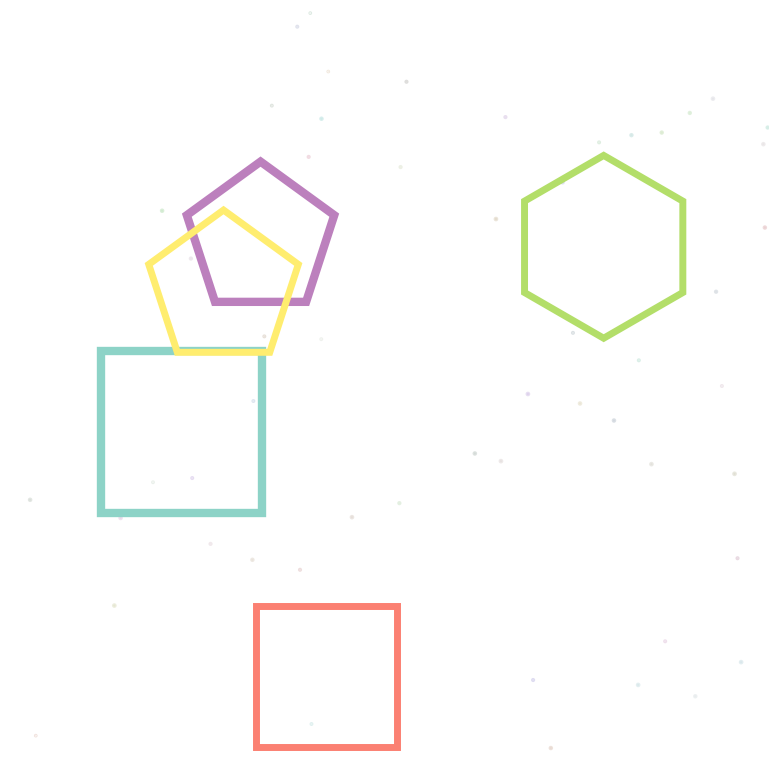[{"shape": "square", "thickness": 3, "radius": 0.52, "center": [0.236, 0.439]}, {"shape": "square", "thickness": 2.5, "radius": 0.46, "center": [0.424, 0.121]}, {"shape": "hexagon", "thickness": 2.5, "radius": 0.59, "center": [0.784, 0.679]}, {"shape": "pentagon", "thickness": 3, "radius": 0.5, "center": [0.338, 0.689]}, {"shape": "pentagon", "thickness": 2.5, "radius": 0.51, "center": [0.29, 0.625]}]